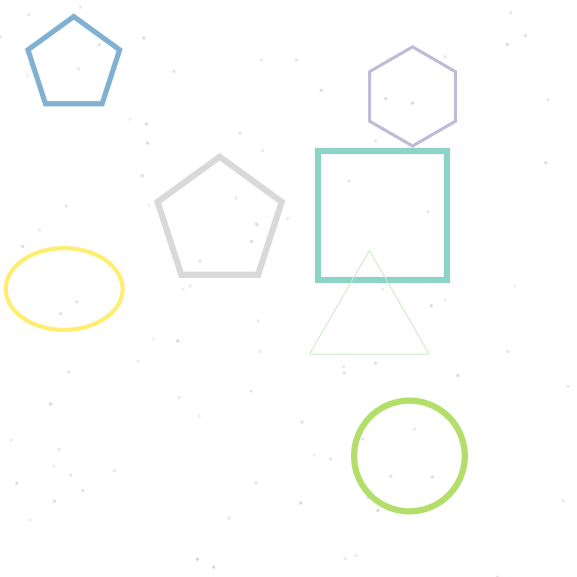[{"shape": "square", "thickness": 3, "radius": 0.56, "center": [0.663, 0.626]}, {"shape": "hexagon", "thickness": 1.5, "radius": 0.43, "center": [0.714, 0.832]}, {"shape": "pentagon", "thickness": 2.5, "radius": 0.42, "center": [0.128, 0.887]}, {"shape": "circle", "thickness": 3, "radius": 0.48, "center": [0.709, 0.21]}, {"shape": "pentagon", "thickness": 3, "radius": 0.56, "center": [0.38, 0.615]}, {"shape": "triangle", "thickness": 0.5, "radius": 0.6, "center": [0.64, 0.446]}, {"shape": "oval", "thickness": 2, "radius": 0.51, "center": [0.111, 0.499]}]